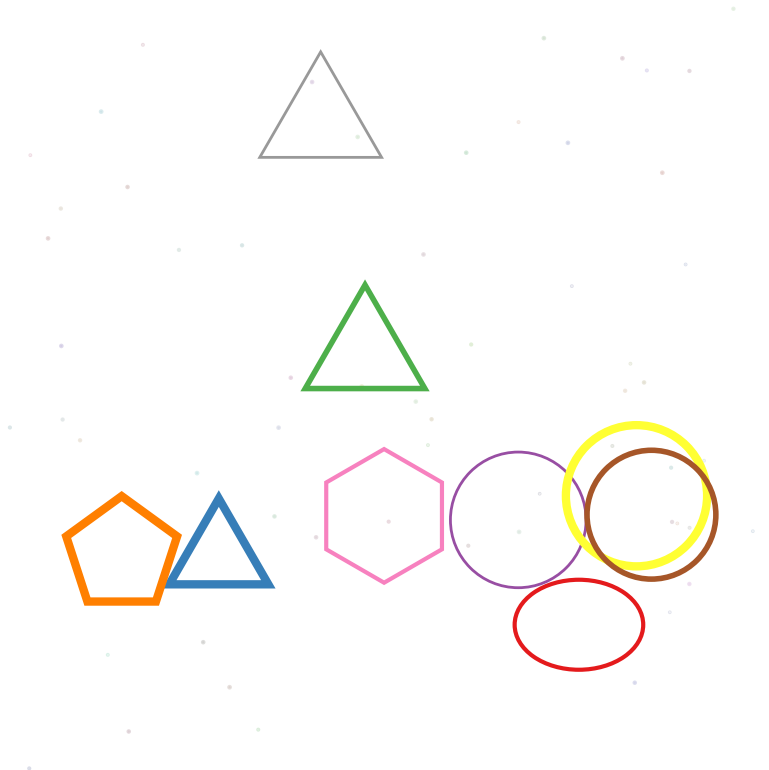[{"shape": "oval", "thickness": 1.5, "radius": 0.42, "center": [0.752, 0.189]}, {"shape": "triangle", "thickness": 3, "radius": 0.37, "center": [0.284, 0.278]}, {"shape": "triangle", "thickness": 2, "radius": 0.45, "center": [0.474, 0.54]}, {"shape": "circle", "thickness": 1, "radius": 0.44, "center": [0.673, 0.325]}, {"shape": "pentagon", "thickness": 3, "radius": 0.38, "center": [0.158, 0.28]}, {"shape": "circle", "thickness": 3, "radius": 0.46, "center": [0.827, 0.356]}, {"shape": "circle", "thickness": 2, "radius": 0.42, "center": [0.846, 0.332]}, {"shape": "hexagon", "thickness": 1.5, "radius": 0.43, "center": [0.499, 0.33]}, {"shape": "triangle", "thickness": 1, "radius": 0.46, "center": [0.416, 0.841]}]